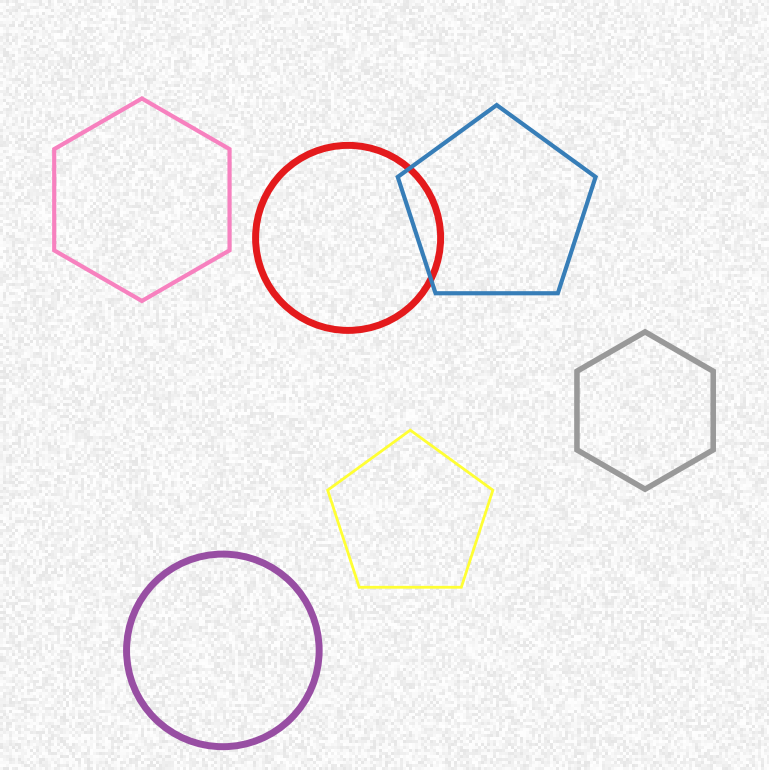[{"shape": "circle", "thickness": 2.5, "radius": 0.6, "center": [0.452, 0.691]}, {"shape": "pentagon", "thickness": 1.5, "radius": 0.68, "center": [0.645, 0.728]}, {"shape": "circle", "thickness": 2.5, "radius": 0.63, "center": [0.289, 0.155]}, {"shape": "pentagon", "thickness": 1, "radius": 0.56, "center": [0.533, 0.329]}, {"shape": "hexagon", "thickness": 1.5, "radius": 0.66, "center": [0.184, 0.741]}, {"shape": "hexagon", "thickness": 2, "radius": 0.51, "center": [0.838, 0.467]}]